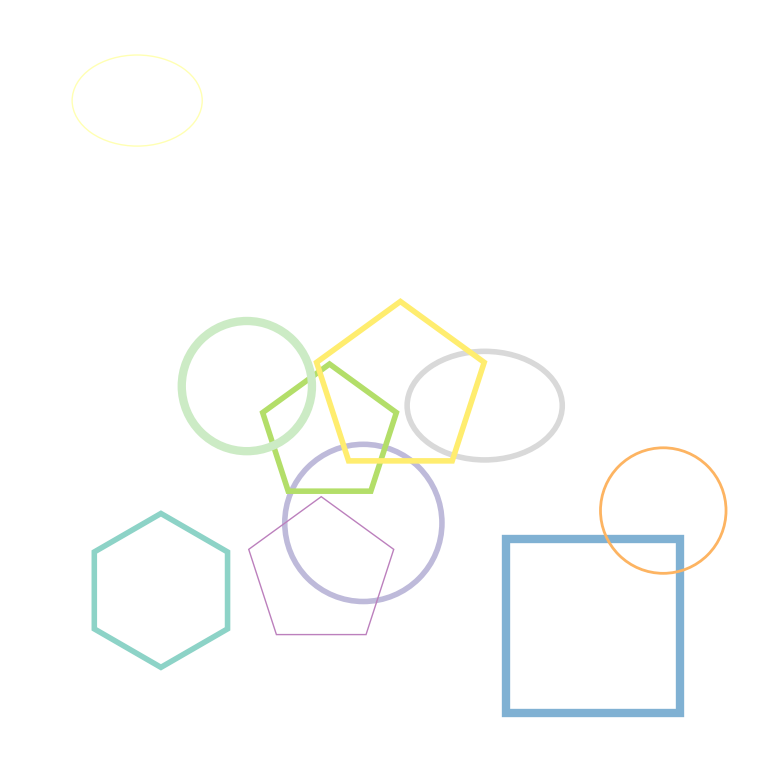[{"shape": "hexagon", "thickness": 2, "radius": 0.5, "center": [0.209, 0.233]}, {"shape": "oval", "thickness": 0.5, "radius": 0.42, "center": [0.178, 0.869]}, {"shape": "circle", "thickness": 2, "radius": 0.51, "center": [0.472, 0.321]}, {"shape": "square", "thickness": 3, "radius": 0.57, "center": [0.771, 0.187]}, {"shape": "circle", "thickness": 1, "radius": 0.41, "center": [0.861, 0.337]}, {"shape": "pentagon", "thickness": 2, "radius": 0.46, "center": [0.428, 0.436]}, {"shape": "oval", "thickness": 2, "radius": 0.5, "center": [0.629, 0.473]}, {"shape": "pentagon", "thickness": 0.5, "radius": 0.5, "center": [0.417, 0.256]}, {"shape": "circle", "thickness": 3, "radius": 0.42, "center": [0.321, 0.499]}, {"shape": "pentagon", "thickness": 2, "radius": 0.57, "center": [0.52, 0.494]}]